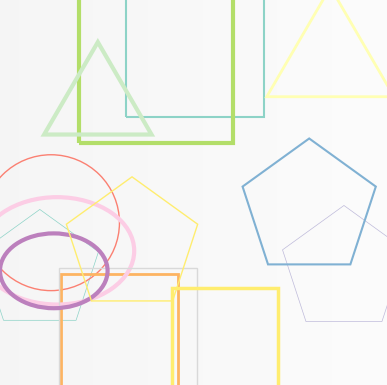[{"shape": "pentagon", "thickness": 0.5, "radius": 0.8, "center": [0.103, 0.297]}, {"shape": "square", "thickness": 1.5, "radius": 0.89, "center": [0.504, 0.873]}, {"shape": "triangle", "thickness": 2, "radius": 0.95, "center": [0.853, 0.844]}, {"shape": "pentagon", "thickness": 0.5, "radius": 0.83, "center": [0.888, 0.3]}, {"shape": "circle", "thickness": 1, "radius": 0.88, "center": [0.132, 0.422]}, {"shape": "pentagon", "thickness": 1.5, "radius": 0.9, "center": [0.798, 0.46]}, {"shape": "square", "thickness": 2, "radius": 0.75, "center": [0.309, 0.139]}, {"shape": "square", "thickness": 3, "radius": 1.0, "center": [0.402, 0.827]}, {"shape": "oval", "thickness": 3, "radius": 1.0, "center": [0.147, 0.348]}, {"shape": "square", "thickness": 1, "radius": 0.89, "center": [0.33, 0.127]}, {"shape": "oval", "thickness": 3, "radius": 0.69, "center": [0.139, 0.297]}, {"shape": "triangle", "thickness": 3, "radius": 0.8, "center": [0.252, 0.731]}, {"shape": "pentagon", "thickness": 1, "radius": 0.89, "center": [0.341, 0.362]}, {"shape": "square", "thickness": 2.5, "radius": 0.68, "center": [0.581, 0.114]}]